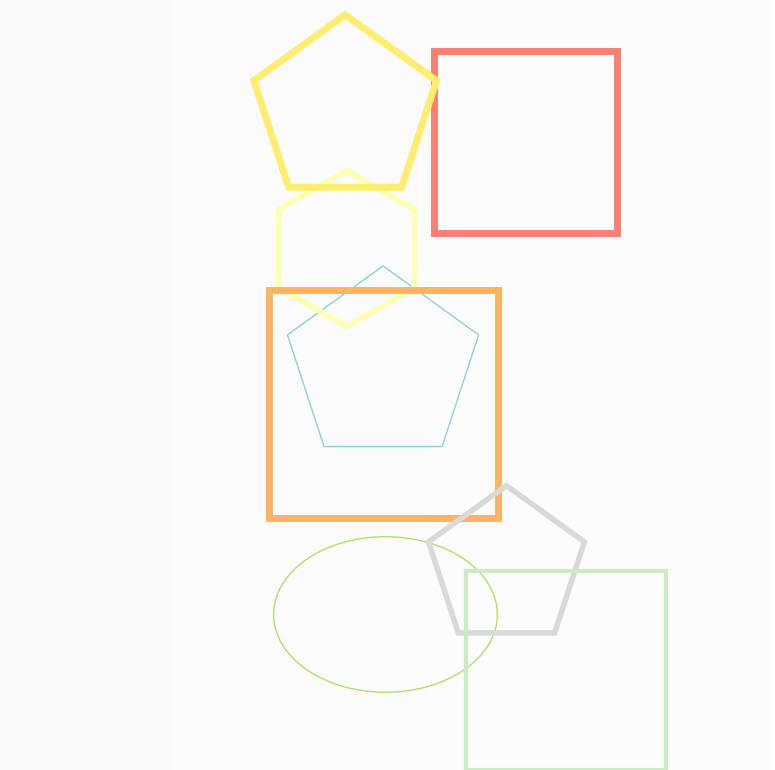[{"shape": "pentagon", "thickness": 0.5, "radius": 0.65, "center": [0.494, 0.525]}, {"shape": "hexagon", "thickness": 2, "radius": 0.51, "center": [0.447, 0.677]}, {"shape": "square", "thickness": 2.5, "radius": 0.59, "center": [0.678, 0.816]}, {"shape": "square", "thickness": 2.5, "radius": 0.74, "center": [0.495, 0.475]}, {"shape": "oval", "thickness": 0.5, "radius": 0.72, "center": [0.497, 0.202]}, {"shape": "pentagon", "thickness": 2, "radius": 0.53, "center": [0.653, 0.264]}, {"shape": "square", "thickness": 1.5, "radius": 0.65, "center": [0.73, 0.13]}, {"shape": "pentagon", "thickness": 2.5, "radius": 0.62, "center": [0.445, 0.857]}]